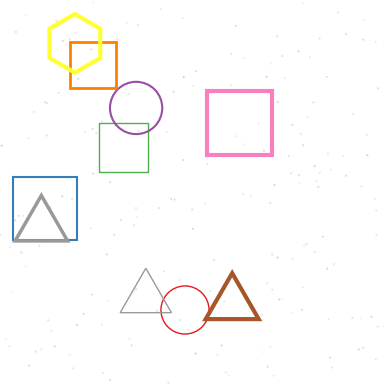[{"shape": "circle", "thickness": 1, "radius": 0.31, "center": [0.48, 0.195]}, {"shape": "square", "thickness": 1.5, "radius": 0.41, "center": [0.117, 0.458]}, {"shape": "square", "thickness": 1, "radius": 0.32, "center": [0.322, 0.617]}, {"shape": "circle", "thickness": 1.5, "radius": 0.34, "center": [0.354, 0.72]}, {"shape": "square", "thickness": 2, "radius": 0.3, "center": [0.242, 0.83]}, {"shape": "hexagon", "thickness": 3, "radius": 0.38, "center": [0.194, 0.887]}, {"shape": "triangle", "thickness": 3, "radius": 0.4, "center": [0.603, 0.211]}, {"shape": "square", "thickness": 3, "radius": 0.42, "center": [0.622, 0.681]}, {"shape": "triangle", "thickness": 2.5, "radius": 0.39, "center": [0.107, 0.414]}, {"shape": "triangle", "thickness": 1, "radius": 0.38, "center": [0.379, 0.226]}]